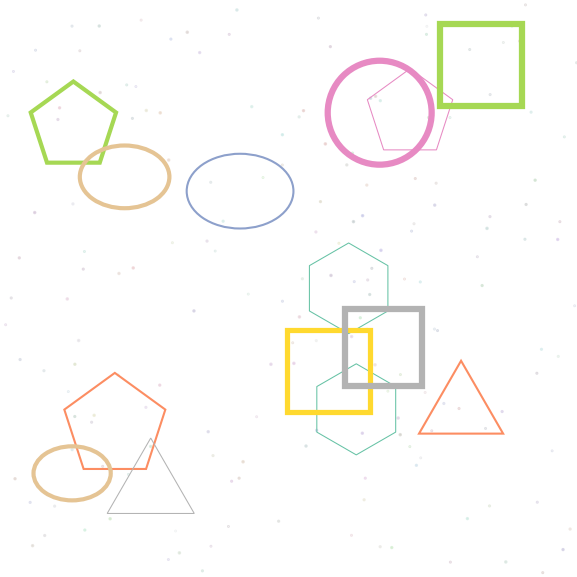[{"shape": "hexagon", "thickness": 0.5, "radius": 0.39, "center": [0.604, 0.5]}, {"shape": "hexagon", "thickness": 0.5, "radius": 0.39, "center": [0.617, 0.29]}, {"shape": "pentagon", "thickness": 1, "radius": 0.46, "center": [0.199, 0.261]}, {"shape": "triangle", "thickness": 1, "radius": 0.42, "center": [0.798, 0.29]}, {"shape": "oval", "thickness": 1, "radius": 0.46, "center": [0.416, 0.668]}, {"shape": "pentagon", "thickness": 0.5, "radius": 0.39, "center": [0.71, 0.802]}, {"shape": "circle", "thickness": 3, "radius": 0.45, "center": [0.657, 0.804]}, {"shape": "pentagon", "thickness": 2, "radius": 0.39, "center": [0.127, 0.78]}, {"shape": "square", "thickness": 3, "radius": 0.35, "center": [0.833, 0.887]}, {"shape": "square", "thickness": 2.5, "radius": 0.36, "center": [0.569, 0.357]}, {"shape": "oval", "thickness": 2, "radius": 0.33, "center": [0.125, 0.179]}, {"shape": "oval", "thickness": 2, "radius": 0.39, "center": [0.216, 0.693]}, {"shape": "square", "thickness": 3, "radius": 0.33, "center": [0.665, 0.397]}, {"shape": "triangle", "thickness": 0.5, "radius": 0.44, "center": [0.261, 0.154]}]